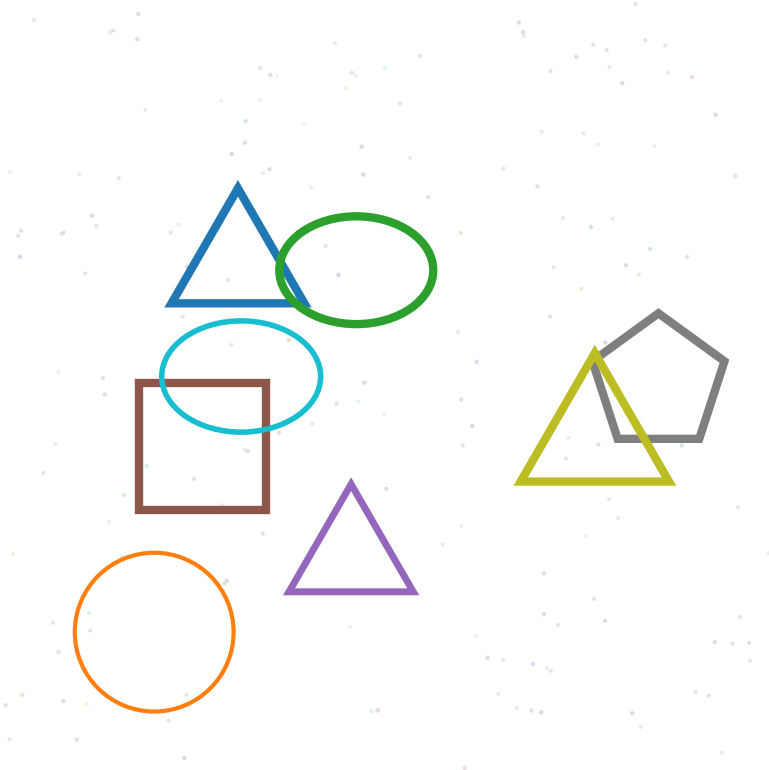[{"shape": "triangle", "thickness": 3, "radius": 0.5, "center": [0.309, 0.656]}, {"shape": "circle", "thickness": 1.5, "radius": 0.52, "center": [0.2, 0.179]}, {"shape": "oval", "thickness": 3, "radius": 0.5, "center": [0.463, 0.649]}, {"shape": "triangle", "thickness": 2.5, "radius": 0.47, "center": [0.456, 0.278]}, {"shape": "square", "thickness": 3, "radius": 0.41, "center": [0.263, 0.42]}, {"shape": "pentagon", "thickness": 3, "radius": 0.45, "center": [0.855, 0.503]}, {"shape": "triangle", "thickness": 3, "radius": 0.56, "center": [0.773, 0.43]}, {"shape": "oval", "thickness": 2, "radius": 0.52, "center": [0.313, 0.511]}]